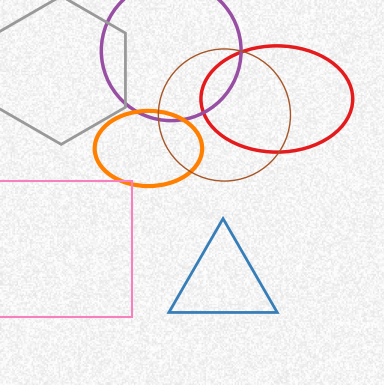[{"shape": "oval", "thickness": 2.5, "radius": 0.99, "center": [0.719, 0.743]}, {"shape": "triangle", "thickness": 2, "radius": 0.81, "center": [0.579, 0.27]}, {"shape": "circle", "thickness": 2.5, "radius": 0.91, "center": [0.445, 0.868]}, {"shape": "oval", "thickness": 3, "radius": 0.7, "center": [0.386, 0.614]}, {"shape": "circle", "thickness": 1, "radius": 0.86, "center": [0.583, 0.701]}, {"shape": "square", "thickness": 1.5, "radius": 0.88, "center": [0.167, 0.352]}, {"shape": "hexagon", "thickness": 2, "radius": 0.96, "center": [0.159, 0.818]}]